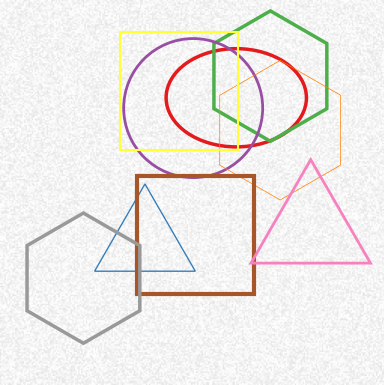[{"shape": "oval", "thickness": 2.5, "radius": 0.91, "center": [0.614, 0.746]}, {"shape": "triangle", "thickness": 1, "radius": 0.76, "center": [0.376, 0.371]}, {"shape": "hexagon", "thickness": 2.5, "radius": 0.85, "center": [0.702, 0.802]}, {"shape": "circle", "thickness": 2, "radius": 0.9, "center": [0.502, 0.719]}, {"shape": "hexagon", "thickness": 0.5, "radius": 0.91, "center": [0.728, 0.662]}, {"shape": "square", "thickness": 1.5, "radius": 0.77, "center": [0.465, 0.763]}, {"shape": "square", "thickness": 3, "radius": 0.76, "center": [0.508, 0.39]}, {"shape": "triangle", "thickness": 2, "radius": 0.9, "center": [0.807, 0.406]}, {"shape": "hexagon", "thickness": 2.5, "radius": 0.85, "center": [0.217, 0.278]}]